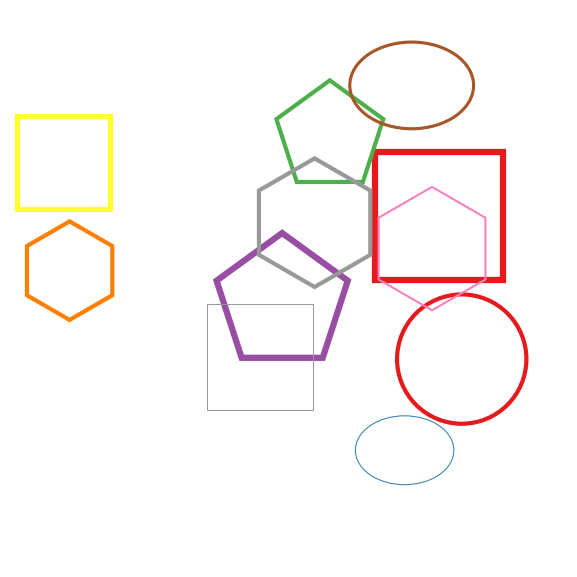[{"shape": "square", "thickness": 3, "radius": 0.55, "center": [0.76, 0.625]}, {"shape": "circle", "thickness": 2, "radius": 0.56, "center": [0.8, 0.377]}, {"shape": "oval", "thickness": 0.5, "radius": 0.43, "center": [0.701, 0.219]}, {"shape": "pentagon", "thickness": 2, "radius": 0.49, "center": [0.571, 0.763]}, {"shape": "pentagon", "thickness": 3, "radius": 0.6, "center": [0.489, 0.476]}, {"shape": "hexagon", "thickness": 2, "radius": 0.43, "center": [0.121, 0.53]}, {"shape": "square", "thickness": 2.5, "radius": 0.41, "center": [0.11, 0.718]}, {"shape": "oval", "thickness": 1.5, "radius": 0.54, "center": [0.713, 0.851]}, {"shape": "hexagon", "thickness": 1, "radius": 0.53, "center": [0.748, 0.569]}, {"shape": "hexagon", "thickness": 2, "radius": 0.56, "center": [0.545, 0.614]}, {"shape": "square", "thickness": 0.5, "radius": 0.46, "center": [0.451, 0.381]}]